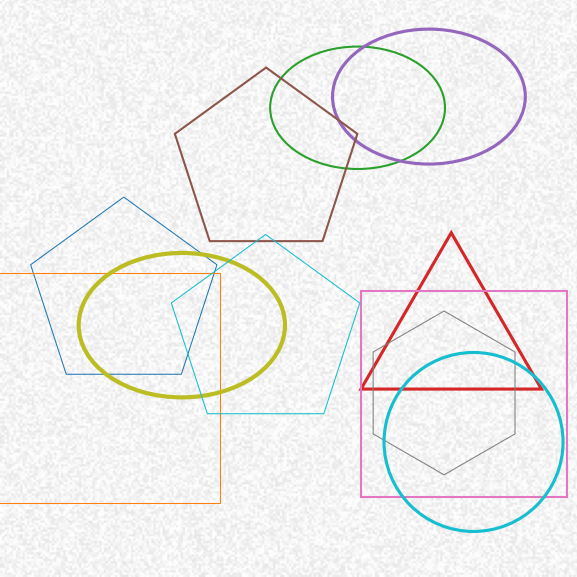[{"shape": "pentagon", "thickness": 0.5, "radius": 0.85, "center": [0.214, 0.488]}, {"shape": "square", "thickness": 0.5, "radius": 1.0, "center": [0.182, 0.327]}, {"shape": "oval", "thickness": 1, "radius": 0.76, "center": [0.619, 0.813]}, {"shape": "triangle", "thickness": 1.5, "radius": 0.9, "center": [0.781, 0.416]}, {"shape": "oval", "thickness": 1.5, "radius": 0.83, "center": [0.743, 0.832]}, {"shape": "pentagon", "thickness": 1, "radius": 0.83, "center": [0.461, 0.716]}, {"shape": "square", "thickness": 1, "radius": 0.89, "center": [0.803, 0.317]}, {"shape": "hexagon", "thickness": 0.5, "radius": 0.71, "center": [0.769, 0.319]}, {"shape": "oval", "thickness": 2, "radius": 0.89, "center": [0.315, 0.436]}, {"shape": "pentagon", "thickness": 0.5, "radius": 0.86, "center": [0.46, 0.422]}, {"shape": "circle", "thickness": 1.5, "radius": 0.77, "center": [0.82, 0.234]}]